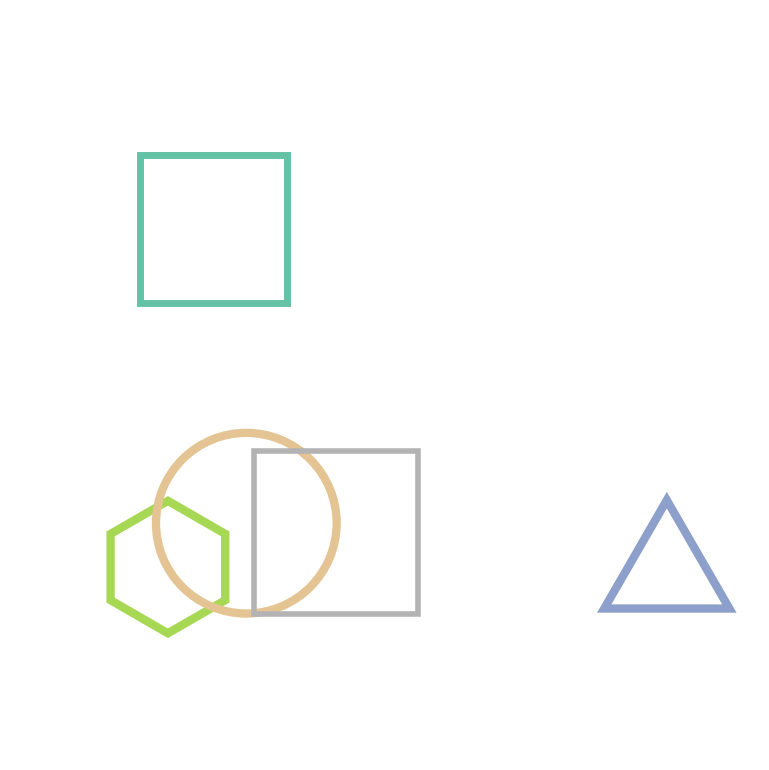[{"shape": "square", "thickness": 2.5, "radius": 0.48, "center": [0.277, 0.702]}, {"shape": "triangle", "thickness": 3, "radius": 0.47, "center": [0.866, 0.257]}, {"shape": "hexagon", "thickness": 3, "radius": 0.43, "center": [0.218, 0.264]}, {"shape": "circle", "thickness": 3, "radius": 0.59, "center": [0.32, 0.321]}, {"shape": "square", "thickness": 2, "radius": 0.53, "center": [0.437, 0.308]}]